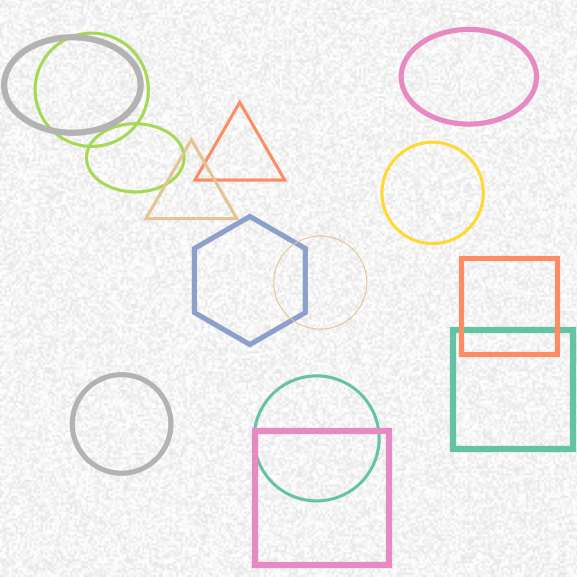[{"shape": "circle", "thickness": 1.5, "radius": 0.54, "center": [0.548, 0.24]}, {"shape": "square", "thickness": 3, "radius": 0.52, "center": [0.888, 0.325]}, {"shape": "square", "thickness": 2.5, "radius": 0.41, "center": [0.882, 0.469]}, {"shape": "triangle", "thickness": 1.5, "radius": 0.45, "center": [0.415, 0.732]}, {"shape": "hexagon", "thickness": 2.5, "radius": 0.55, "center": [0.433, 0.513]}, {"shape": "square", "thickness": 3, "radius": 0.58, "center": [0.558, 0.137]}, {"shape": "oval", "thickness": 2.5, "radius": 0.59, "center": [0.812, 0.866]}, {"shape": "oval", "thickness": 1.5, "radius": 0.42, "center": [0.234, 0.726]}, {"shape": "circle", "thickness": 1.5, "radius": 0.49, "center": [0.159, 0.844]}, {"shape": "circle", "thickness": 1.5, "radius": 0.44, "center": [0.749, 0.665]}, {"shape": "triangle", "thickness": 1.5, "radius": 0.45, "center": [0.331, 0.666]}, {"shape": "circle", "thickness": 0.5, "radius": 0.4, "center": [0.555, 0.51]}, {"shape": "oval", "thickness": 3, "radius": 0.59, "center": [0.125, 0.852]}, {"shape": "circle", "thickness": 2.5, "radius": 0.43, "center": [0.21, 0.265]}]